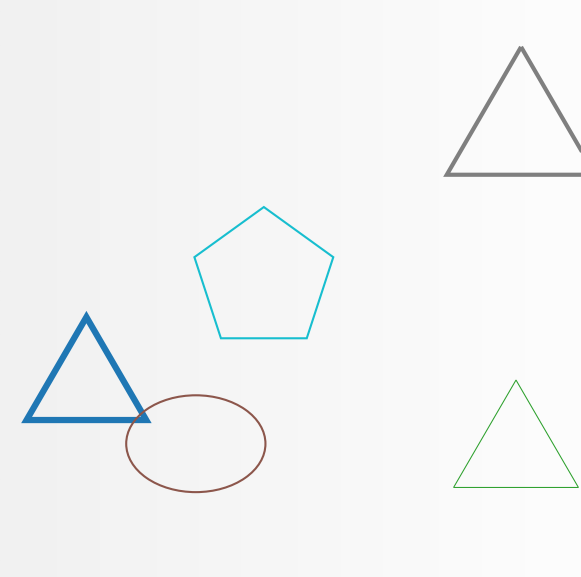[{"shape": "triangle", "thickness": 3, "radius": 0.59, "center": [0.149, 0.331]}, {"shape": "triangle", "thickness": 0.5, "radius": 0.62, "center": [0.888, 0.217]}, {"shape": "oval", "thickness": 1, "radius": 0.6, "center": [0.337, 0.231]}, {"shape": "triangle", "thickness": 2, "radius": 0.74, "center": [0.896, 0.77]}, {"shape": "pentagon", "thickness": 1, "radius": 0.63, "center": [0.454, 0.515]}]